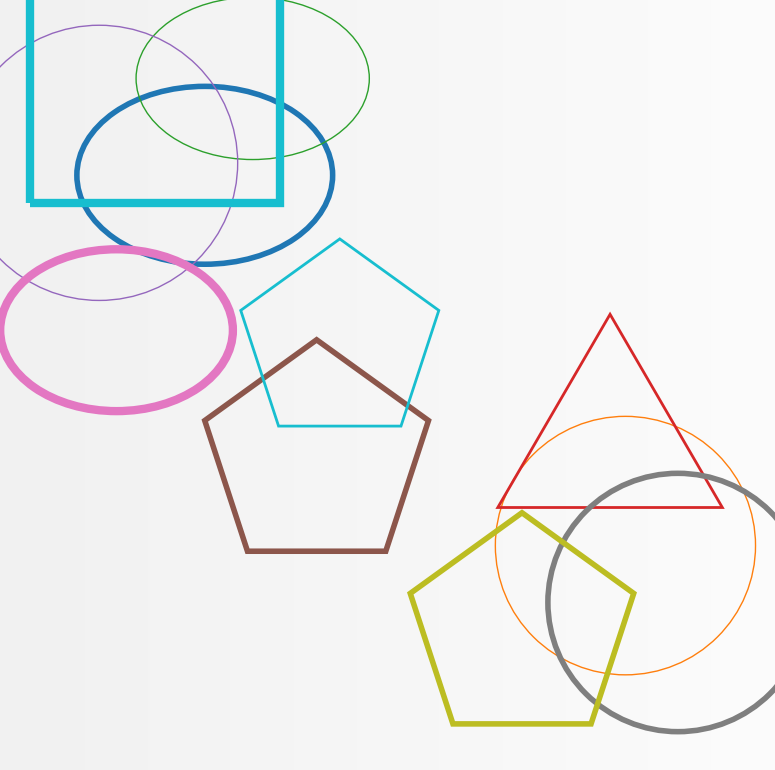[{"shape": "oval", "thickness": 2, "radius": 0.83, "center": [0.264, 0.772]}, {"shape": "circle", "thickness": 0.5, "radius": 0.84, "center": [0.807, 0.291]}, {"shape": "oval", "thickness": 0.5, "radius": 0.75, "center": [0.326, 0.898]}, {"shape": "triangle", "thickness": 1, "radius": 0.84, "center": [0.787, 0.425]}, {"shape": "circle", "thickness": 0.5, "radius": 0.89, "center": [0.128, 0.789]}, {"shape": "pentagon", "thickness": 2, "radius": 0.76, "center": [0.409, 0.407]}, {"shape": "oval", "thickness": 3, "radius": 0.75, "center": [0.15, 0.571]}, {"shape": "circle", "thickness": 2, "radius": 0.84, "center": [0.875, 0.218]}, {"shape": "pentagon", "thickness": 2, "radius": 0.76, "center": [0.674, 0.183]}, {"shape": "pentagon", "thickness": 1, "radius": 0.67, "center": [0.438, 0.555]}, {"shape": "square", "thickness": 3, "radius": 0.81, "center": [0.2, 0.898]}]